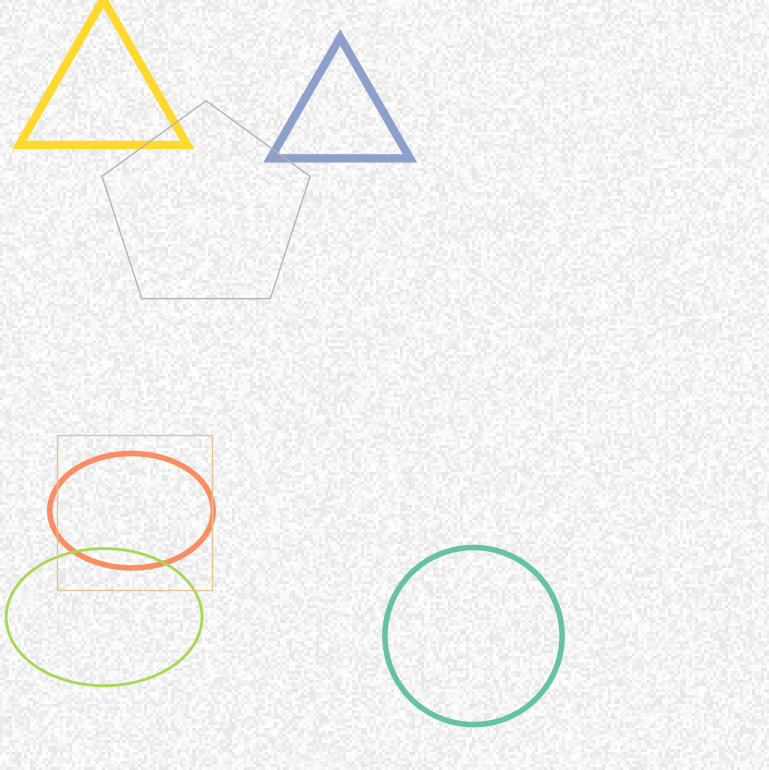[{"shape": "circle", "thickness": 2, "radius": 0.58, "center": [0.615, 0.174]}, {"shape": "oval", "thickness": 2, "radius": 0.53, "center": [0.171, 0.337]}, {"shape": "triangle", "thickness": 3, "radius": 0.52, "center": [0.442, 0.847]}, {"shape": "oval", "thickness": 1, "radius": 0.64, "center": [0.135, 0.199]}, {"shape": "triangle", "thickness": 3, "radius": 0.63, "center": [0.134, 0.875]}, {"shape": "square", "thickness": 0.5, "radius": 0.51, "center": [0.174, 0.334]}, {"shape": "pentagon", "thickness": 0.5, "radius": 0.71, "center": [0.268, 0.727]}]